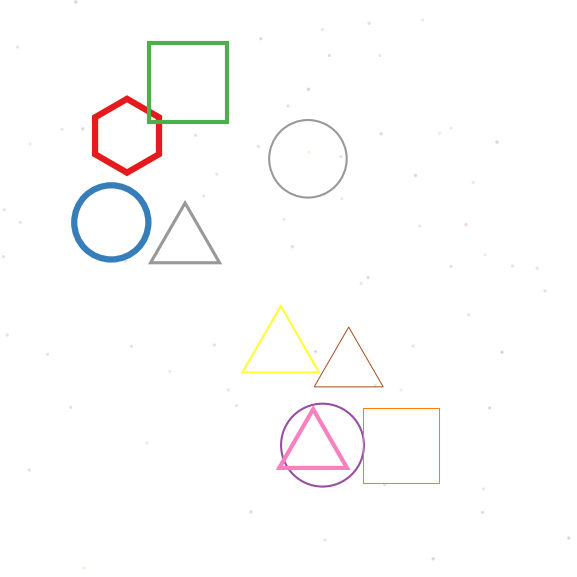[{"shape": "hexagon", "thickness": 3, "radius": 0.32, "center": [0.22, 0.764]}, {"shape": "circle", "thickness": 3, "radius": 0.32, "center": [0.193, 0.614]}, {"shape": "square", "thickness": 2, "radius": 0.34, "center": [0.326, 0.856]}, {"shape": "circle", "thickness": 1, "radius": 0.36, "center": [0.558, 0.228]}, {"shape": "square", "thickness": 0.5, "radius": 0.33, "center": [0.694, 0.228]}, {"shape": "triangle", "thickness": 1, "radius": 0.38, "center": [0.486, 0.393]}, {"shape": "triangle", "thickness": 0.5, "radius": 0.35, "center": [0.604, 0.364]}, {"shape": "triangle", "thickness": 2, "radius": 0.34, "center": [0.542, 0.223]}, {"shape": "circle", "thickness": 1, "radius": 0.34, "center": [0.533, 0.724]}, {"shape": "triangle", "thickness": 1.5, "radius": 0.34, "center": [0.32, 0.579]}]